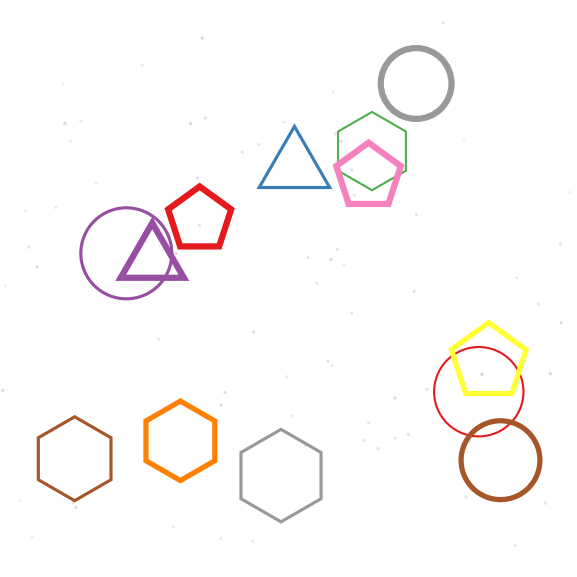[{"shape": "pentagon", "thickness": 3, "radius": 0.29, "center": [0.346, 0.619]}, {"shape": "circle", "thickness": 1, "radius": 0.39, "center": [0.829, 0.321]}, {"shape": "triangle", "thickness": 1.5, "radius": 0.35, "center": [0.51, 0.71]}, {"shape": "hexagon", "thickness": 1, "radius": 0.34, "center": [0.644, 0.738]}, {"shape": "circle", "thickness": 1.5, "radius": 0.39, "center": [0.219, 0.56]}, {"shape": "triangle", "thickness": 3, "radius": 0.32, "center": [0.264, 0.55]}, {"shape": "hexagon", "thickness": 2.5, "radius": 0.34, "center": [0.312, 0.236]}, {"shape": "pentagon", "thickness": 2.5, "radius": 0.34, "center": [0.846, 0.373]}, {"shape": "circle", "thickness": 2.5, "radius": 0.34, "center": [0.867, 0.202]}, {"shape": "hexagon", "thickness": 1.5, "radius": 0.36, "center": [0.129, 0.205]}, {"shape": "pentagon", "thickness": 3, "radius": 0.29, "center": [0.638, 0.693]}, {"shape": "hexagon", "thickness": 1.5, "radius": 0.4, "center": [0.487, 0.176]}, {"shape": "circle", "thickness": 3, "radius": 0.31, "center": [0.721, 0.855]}]